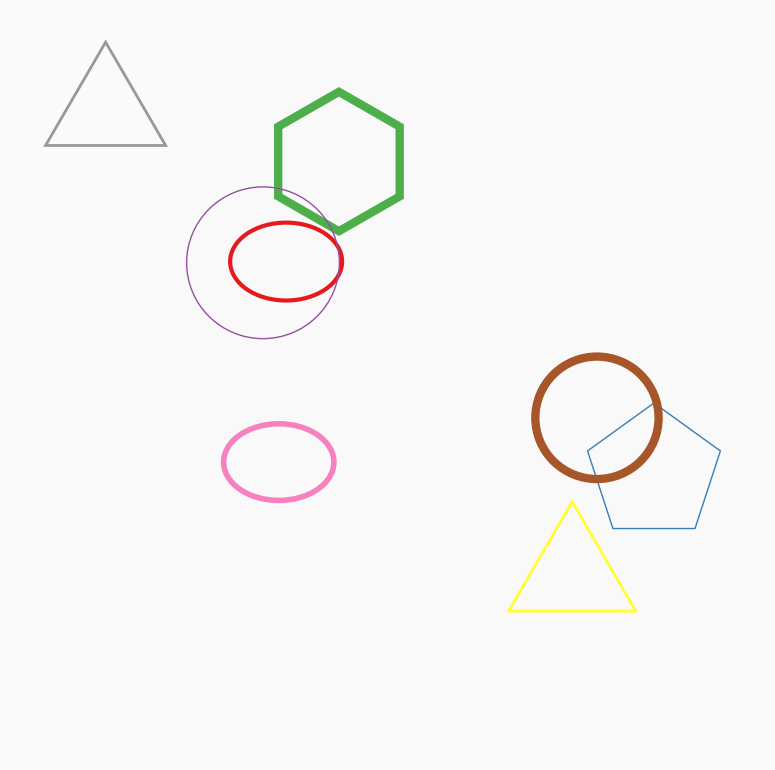[{"shape": "oval", "thickness": 1.5, "radius": 0.36, "center": [0.369, 0.66]}, {"shape": "pentagon", "thickness": 0.5, "radius": 0.45, "center": [0.844, 0.386]}, {"shape": "hexagon", "thickness": 3, "radius": 0.45, "center": [0.437, 0.79]}, {"shape": "circle", "thickness": 0.5, "radius": 0.49, "center": [0.339, 0.659]}, {"shape": "triangle", "thickness": 1, "radius": 0.47, "center": [0.738, 0.254]}, {"shape": "circle", "thickness": 3, "radius": 0.4, "center": [0.77, 0.457]}, {"shape": "oval", "thickness": 2, "radius": 0.36, "center": [0.36, 0.4]}, {"shape": "triangle", "thickness": 1, "radius": 0.45, "center": [0.136, 0.856]}]